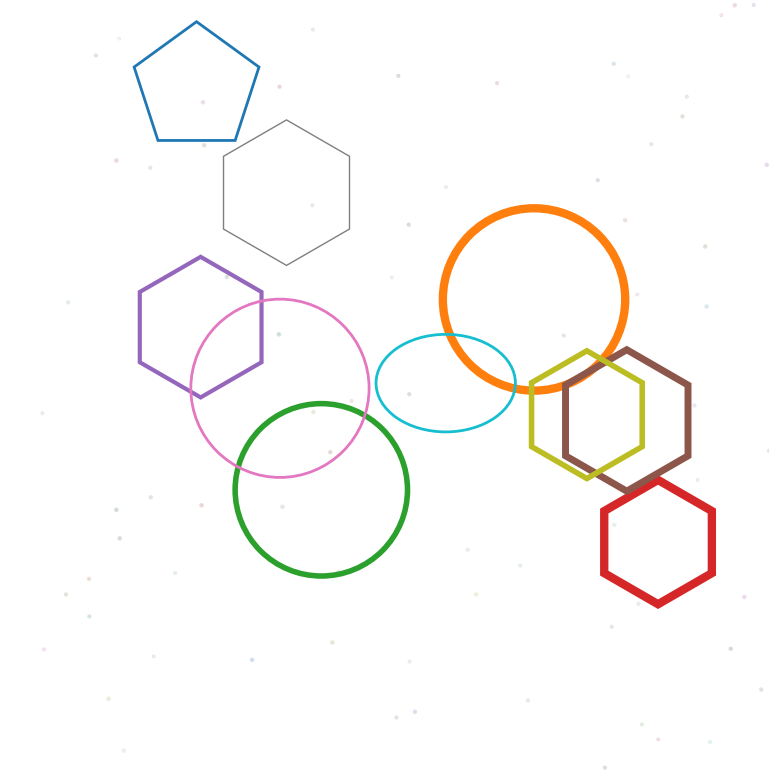[{"shape": "pentagon", "thickness": 1, "radius": 0.43, "center": [0.255, 0.887]}, {"shape": "circle", "thickness": 3, "radius": 0.59, "center": [0.694, 0.611]}, {"shape": "circle", "thickness": 2, "radius": 0.56, "center": [0.417, 0.364]}, {"shape": "hexagon", "thickness": 3, "radius": 0.4, "center": [0.855, 0.296]}, {"shape": "hexagon", "thickness": 1.5, "radius": 0.46, "center": [0.261, 0.575]}, {"shape": "hexagon", "thickness": 2.5, "radius": 0.46, "center": [0.814, 0.454]}, {"shape": "circle", "thickness": 1, "radius": 0.58, "center": [0.364, 0.496]}, {"shape": "hexagon", "thickness": 0.5, "radius": 0.47, "center": [0.372, 0.75]}, {"shape": "hexagon", "thickness": 2, "radius": 0.41, "center": [0.762, 0.461]}, {"shape": "oval", "thickness": 1, "radius": 0.45, "center": [0.579, 0.502]}]